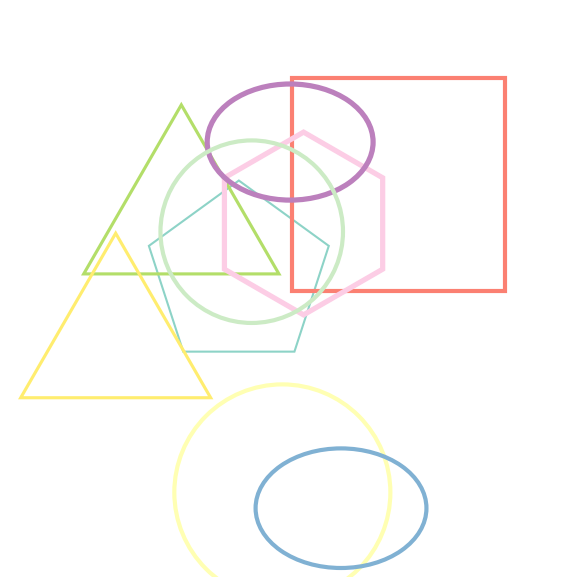[{"shape": "pentagon", "thickness": 1, "radius": 0.82, "center": [0.414, 0.523]}, {"shape": "circle", "thickness": 2, "radius": 0.94, "center": [0.489, 0.146]}, {"shape": "square", "thickness": 2, "radius": 0.92, "center": [0.69, 0.679]}, {"shape": "oval", "thickness": 2, "radius": 0.74, "center": [0.591, 0.119]}, {"shape": "triangle", "thickness": 1.5, "radius": 0.98, "center": [0.314, 0.622]}, {"shape": "hexagon", "thickness": 2.5, "radius": 0.79, "center": [0.526, 0.612]}, {"shape": "oval", "thickness": 2.5, "radius": 0.72, "center": [0.502, 0.753]}, {"shape": "circle", "thickness": 2, "radius": 0.79, "center": [0.436, 0.598]}, {"shape": "triangle", "thickness": 1.5, "radius": 0.95, "center": [0.2, 0.405]}]